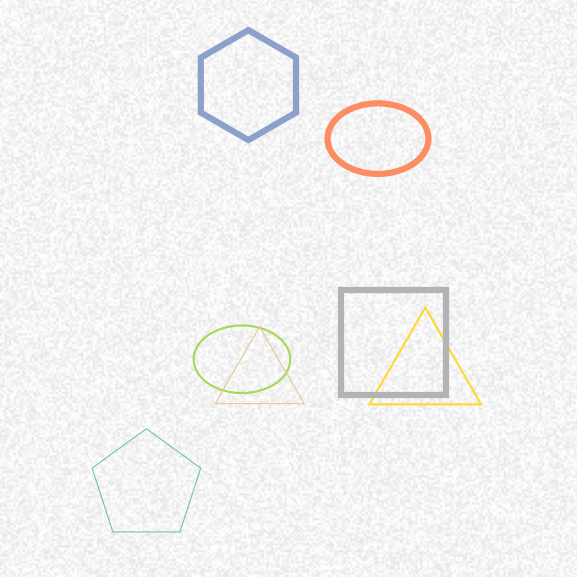[{"shape": "pentagon", "thickness": 0.5, "radius": 0.49, "center": [0.254, 0.158]}, {"shape": "oval", "thickness": 3, "radius": 0.44, "center": [0.655, 0.759]}, {"shape": "hexagon", "thickness": 3, "radius": 0.48, "center": [0.43, 0.852]}, {"shape": "oval", "thickness": 1, "radius": 0.42, "center": [0.419, 0.377]}, {"shape": "triangle", "thickness": 1, "radius": 0.56, "center": [0.736, 0.355]}, {"shape": "triangle", "thickness": 0.5, "radius": 0.44, "center": [0.45, 0.345]}, {"shape": "square", "thickness": 3, "radius": 0.45, "center": [0.681, 0.406]}]